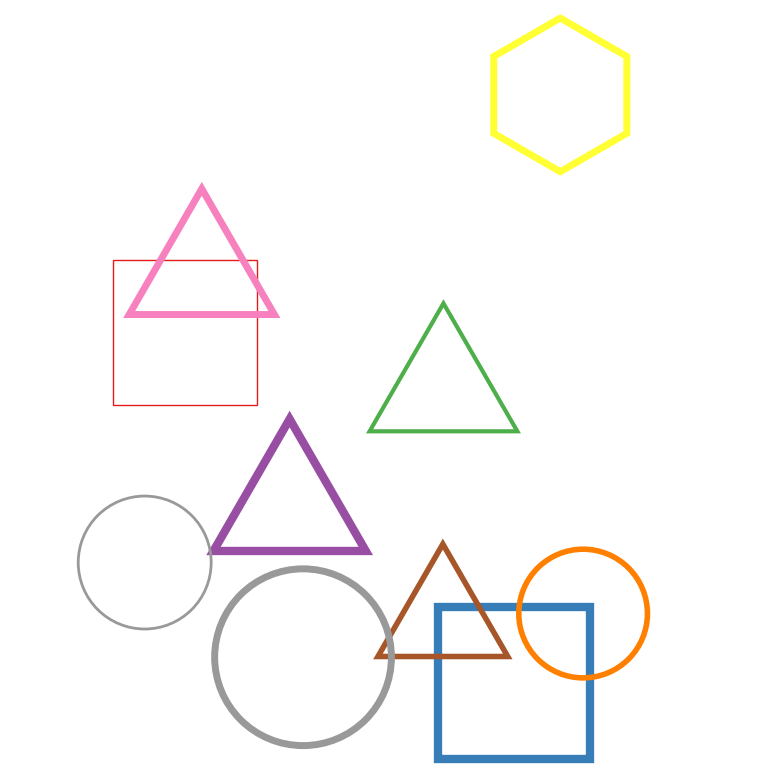[{"shape": "square", "thickness": 0.5, "radius": 0.47, "center": [0.24, 0.568]}, {"shape": "square", "thickness": 3, "radius": 0.49, "center": [0.667, 0.113]}, {"shape": "triangle", "thickness": 1.5, "radius": 0.55, "center": [0.576, 0.495]}, {"shape": "triangle", "thickness": 3, "radius": 0.57, "center": [0.376, 0.342]}, {"shape": "circle", "thickness": 2, "radius": 0.42, "center": [0.757, 0.203]}, {"shape": "hexagon", "thickness": 2.5, "radius": 0.5, "center": [0.728, 0.877]}, {"shape": "triangle", "thickness": 2, "radius": 0.49, "center": [0.575, 0.196]}, {"shape": "triangle", "thickness": 2.5, "radius": 0.54, "center": [0.262, 0.646]}, {"shape": "circle", "thickness": 2.5, "radius": 0.57, "center": [0.394, 0.146]}, {"shape": "circle", "thickness": 1, "radius": 0.43, "center": [0.188, 0.269]}]